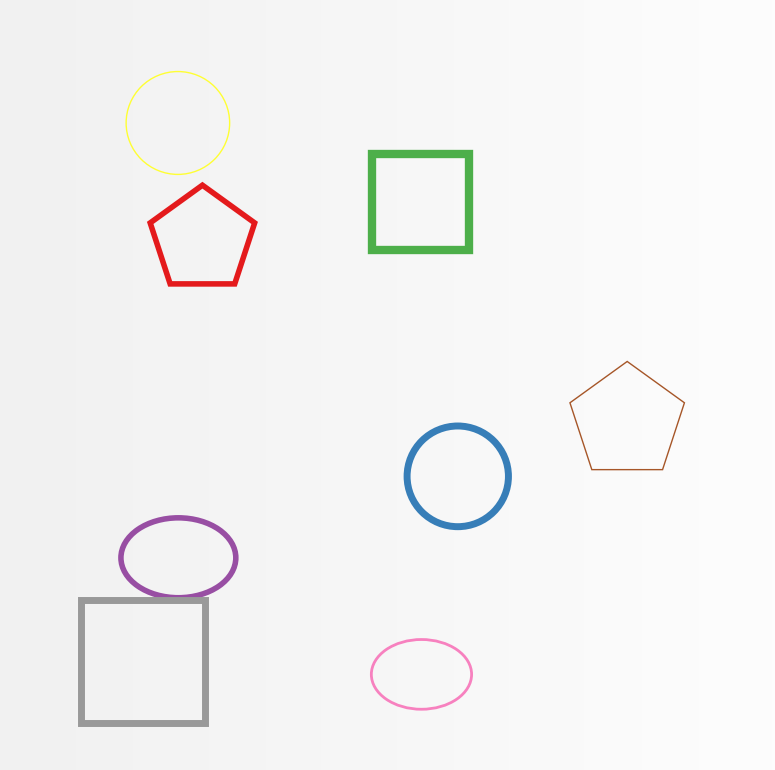[{"shape": "pentagon", "thickness": 2, "radius": 0.35, "center": [0.261, 0.689]}, {"shape": "circle", "thickness": 2.5, "radius": 0.33, "center": [0.591, 0.381]}, {"shape": "square", "thickness": 3, "radius": 0.31, "center": [0.543, 0.738]}, {"shape": "oval", "thickness": 2, "radius": 0.37, "center": [0.23, 0.276]}, {"shape": "circle", "thickness": 0.5, "radius": 0.33, "center": [0.23, 0.84]}, {"shape": "pentagon", "thickness": 0.5, "radius": 0.39, "center": [0.809, 0.453]}, {"shape": "oval", "thickness": 1, "radius": 0.32, "center": [0.544, 0.124]}, {"shape": "square", "thickness": 2.5, "radius": 0.4, "center": [0.184, 0.141]}]